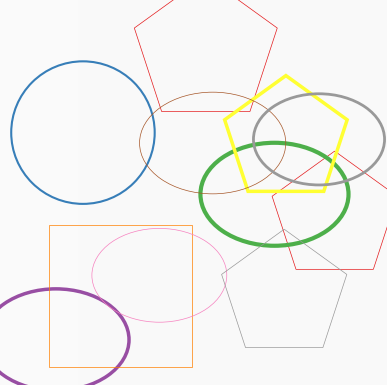[{"shape": "pentagon", "thickness": 0.5, "radius": 0.85, "center": [0.864, 0.438]}, {"shape": "pentagon", "thickness": 0.5, "radius": 0.97, "center": [0.531, 0.867]}, {"shape": "circle", "thickness": 1.5, "radius": 0.93, "center": [0.214, 0.656]}, {"shape": "oval", "thickness": 3, "radius": 0.96, "center": [0.708, 0.495]}, {"shape": "oval", "thickness": 2.5, "radius": 0.94, "center": [0.144, 0.118]}, {"shape": "square", "thickness": 0.5, "radius": 0.92, "center": [0.311, 0.232]}, {"shape": "pentagon", "thickness": 2.5, "radius": 0.83, "center": [0.738, 0.637]}, {"shape": "oval", "thickness": 0.5, "radius": 0.94, "center": [0.549, 0.629]}, {"shape": "oval", "thickness": 0.5, "radius": 0.87, "center": [0.411, 0.285]}, {"shape": "oval", "thickness": 2, "radius": 0.85, "center": [0.823, 0.638]}, {"shape": "pentagon", "thickness": 0.5, "radius": 0.85, "center": [0.733, 0.235]}]